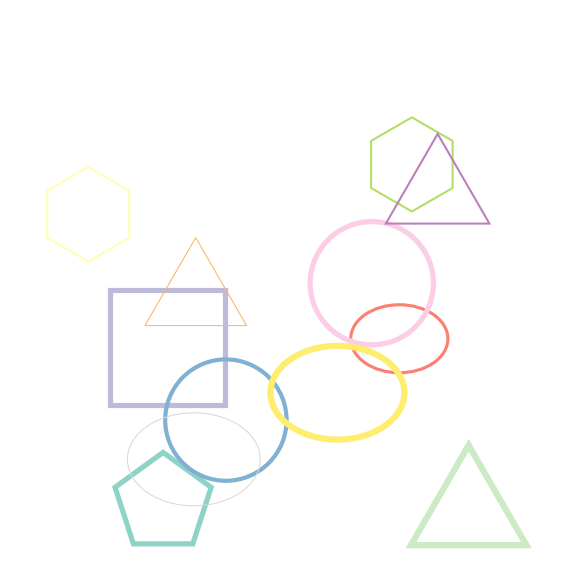[{"shape": "pentagon", "thickness": 2.5, "radius": 0.44, "center": [0.282, 0.128]}, {"shape": "hexagon", "thickness": 1, "radius": 0.41, "center": [0.153, 0.628]}, {"shape": "square", "thickness": 2.5, "radius": 0.5, "center": [0.291, 0.397]}, {"shape": "oval", "thickness": 1.5, "radius": 0.42, "center": [0.691, 0.413]}, {"shape": "circle", "thickness": 2, "radius": 0.53, "center": [0.391, 0.272]}, {"shape": "triangle", "thickness": 0.5, "radius": 0.51, "center": [0.339, 0.486]}, {"shape": "hexagon", "thickness": 1, "radius": 0.41, "center": [0.713, 0.714]}, {"shape": "circle", "thickness": 2.5, "radius": 0.53, "center": [0.644, 0.509]}, {"shape": "oval", "thickness": 0.5, "radius": 0.58, "center": [0.336, 0.204]}, {"shape": "triangle", "thickness": 1, "radius": 0.52, "center": [0.758, 0.664]}, {"shape": "triangle", "thickness": 3, "radius": 0.58, "center": [0.811, 0.113]}, {"shape": "oval", "thickness": 3, "radius": 0.58, "center": [0.584, 0.319]}]